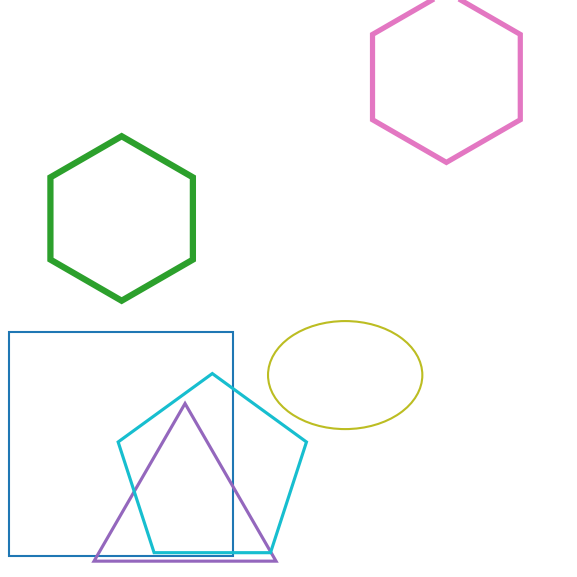[{"shape": "square", "thickness": 1, "radius": 0.97, "center": [0.21, 0.23]}, {"shape": "hexagon", "thickness": 3, "radius": 0.71, "center": [0.211, 0.621]}, {"shape": "triangle", "thickness": 1.5, "radius": 0.91, "center": [0.32, 0.118]}, {"shape": "hexagon", "thickness": 2.5, "radius": 0.74, "center": [0.773, 0.866]}, {"shape": "oval", "thickness": 1, "radius": 0.67, "center": [0.598, 0.35]}, {"shape": "pentagon", "thickness": 1.5, "radius": 0.86, "center": [0.368, 0.181]}]